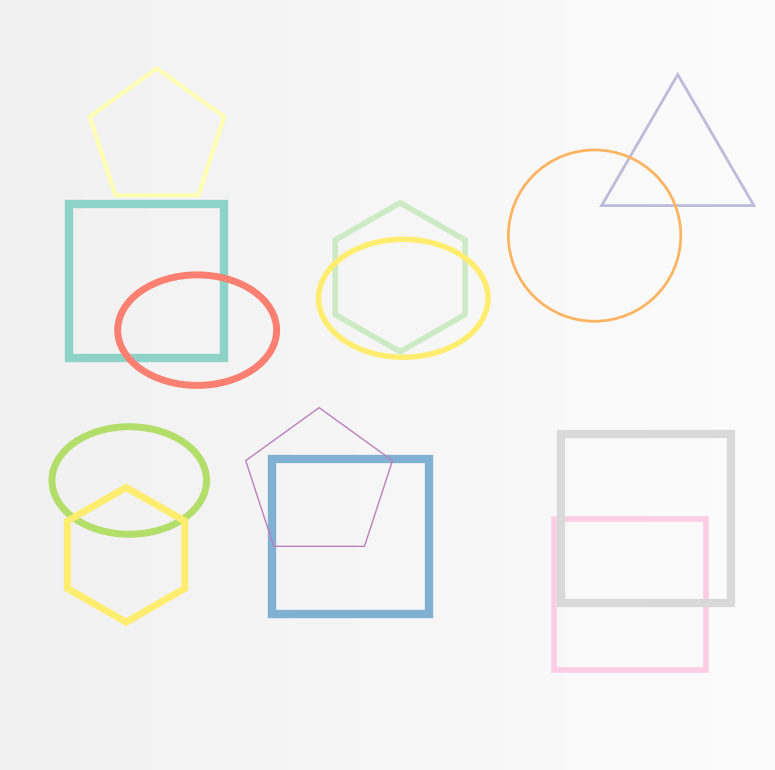[{"shape": "square", "thickness": 3, "radius": 0.5, "center": [0.189, 0.636]}, {"shape": "pentagon", "thickness": 1.5, "radius": 0.46, "center": [0.202, 0.82]}, {"shape": "triangle", "thickness": 1, "radius": 0.57, "center": [0.875, 0.79]}, {"shape": "oval", "thickness": 2.5, "radius": 0.51, "center": [0.254, 0.571]}, {"shape": "square", "thickness": 3, "radius": 0.5, "center": [0.452, 0.304]}, {"shape": "circle", "thickness": 1, "radius": 0.56, "center": [0.767, 0.694]}, {"shape": "oval", "thickness": 2.5, "radius": 0.5, "center": [0.167, 0.376]}, {"shape": "square", "thickness": 2, "radius": 0.49, "center": [0.813, 0.228]}, {"shape": "square", "thickness": 3, "radius": 0.55, "center": [0.833, 0.327]}, {"shape": "pentagon", "thickness": 0.5, "radius": 0.5, "center": [0.412, 0.371]}, {"shape": "hexagon", "thickness": 2, "radius": 0.48, "center": [0.516, 0.64]}, {"shape": "hexagon", "thickness": 2.5, "radius": 0.44, "center": [0.163, 0.28]}, {"shape": "oval", "thickness": 2, "radius": 0.55, "center": [0.52, 0.613]}]